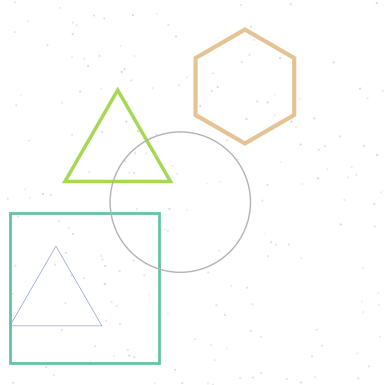[{"shape": "square", "thickness": 2, "radius": 0.97, "center": [0.219, 0.252]}, {"shape": "triangle", "thickness": 0.5, "radius": 0.69, "center": [0.145, 0.223]}, {"shape": "triangle", "thickness": 2.5, "radius": 0.79, "center": [0.306, 0.608]}, {"shape": "hexagon", "thickness": 3, "radius": 0.74, "center": [0.636, 0.775]}, {"shape": "circle", "thickness": 1, "radius": 0.91, "center": [0.468, 0.475]}]